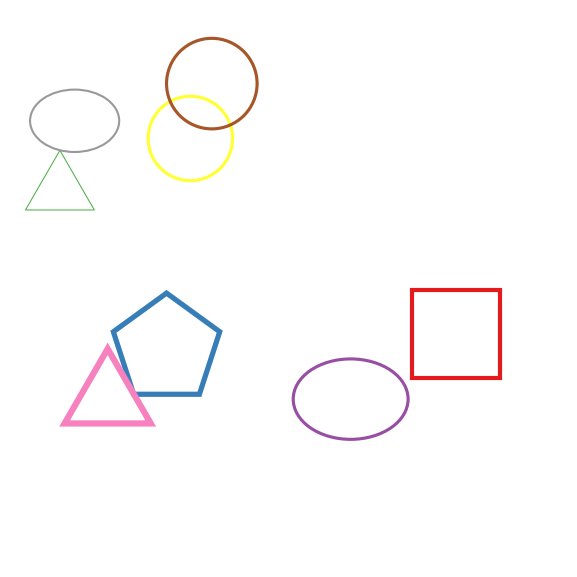[{"shape": "square", "thickness": 2, "radius": 0.38, "center": [0.789, 0.422]}, {"shape": "pentagon", "thickness": 2.5, "radius": 0.48, "center": [0.288, 0.395]}, {"shape": "triangle", "thickness": 0.5, "radius": 0.34, "center": [0.104, 0.67]}, {"shape": "oval", "thickness": 1.5, "radius": 0.5, "center": [0.607, 0.308]}, {"shape": "circle", "thickness": 1.5, "radius": 0.37, "center": [0.33, 0.759]}, {"shape": "circle", "thickness": 1.5, "radius": 0.39, "center": [0.367, 0.854]}, {"shape": "triangle", "thickness": 3, "radius": 0.43, "center": [0.186, 0.309]}, {"shape": "oval", "thickness": 1, "radius": 0.39, "center": [0.129, 0.79]}]